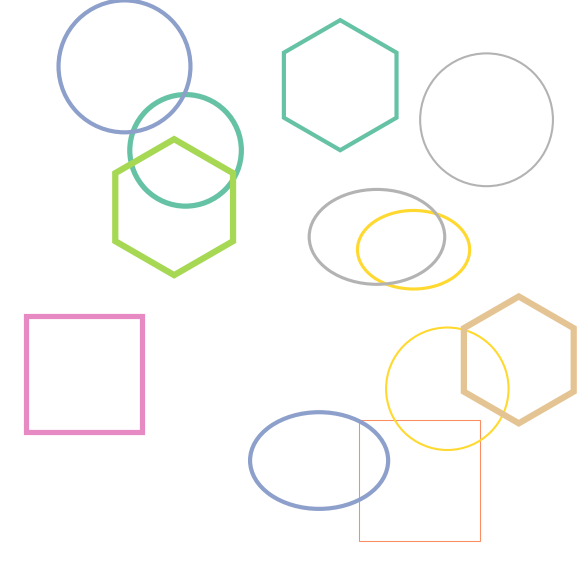[{"shape": "hexagon", "thickness": 2, "radius": 0.56, "center": [0.589, 0.852]}, {"shape": "circle", "thickness": 2.5, "radius": 0.48, "center": [0.321, 0.739]}, {"shape": "square", "thickness": 0.5, "radius": 0.52, "center": [0.727, 0.168]}, {"shape": "oval", "thickness": 2, "radius": 0.6, "center": [0.553, 0.202]}, {"shape": "circle", "thickness": 2, "radius": 0.57, "center": [0.216, 0.884]}, {"shape": "square", "thickness": 2.5, "radius": 0.5, "center": [0.145, 0.351]}, {"shape": "hexagon", "thickness": 3, "radius": 0.59, "center": [0.302, 0.64]}, {"shape": "oval", "thickness": 1.5, "radius": 0.49, "center": [0.716, 0.567]}, {"shape": "circle", "thickness": 1, "radius": 0.53, "center": [0.775, 0.326]}, {"shape": "hexagon", "thickness": 3, "radius": 0.55, "center": [0.898, 0.376]}, {"shape": "circle", "thickness": 1, "radius": 0.57, "center": [0.842, 0.792]}, {"shape": "oval", "thickness": 1.5, "radius": 0.59, "center": [0.653, 0.589]}]